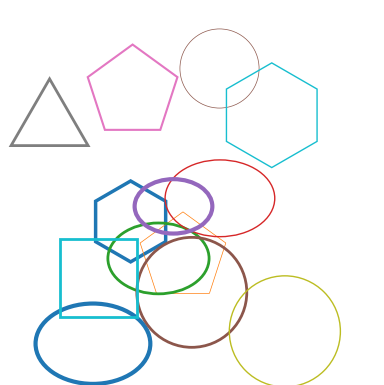[{"shape": "oval", "thickness": 3, "radius": 0.75, "center": [0.241, 0.107]}, {"shape": "hexagon", "thickness": 2.5, "radius": 0.53, "center": [0.339, 0.425]}, {"shape": "pentagon", "thickness": 0.5, "radius": 0.58, "center": [0.475, 0.333]}, {"shape": "oval", "thickness": 2, "radius": 0.66, "center": [0.412, 0.329]}, {"shape": "oval", "thickness": 1, "radius": 0.71, "center": [0.571, 0.485]}, {"shape": "oval", "thickness": 3, "radius": 0.5, "center": [0.451, 0.464]}, {"shape": "circle", "thickness": 2, "radius": 0.71, "center": [0.498, 0.241]}, {"shape": "circle", "thickness": 0.5, "radius": 0.51, "center": [0.57, 0.822]}, {"shape": "pentagon", "thickness": 1.5, "radius": 0.61, "center": [0.344, 0.762]}, {"shape": "triangle", "thickness": 2, "radius": 0.58, "center": [0.129, 0.68]}, {"shape": "circle", "thickness": 1, "radius": 0.72, "center": [0.74, 0.139]}, {"shape": "square", "thickness": 2, "radius": 0.5, "center": [0.256, 0.277]}, {"shape": "hexagon", "thickness": 1, "radius": 0.68, "center": [0.706, 0.701]}]